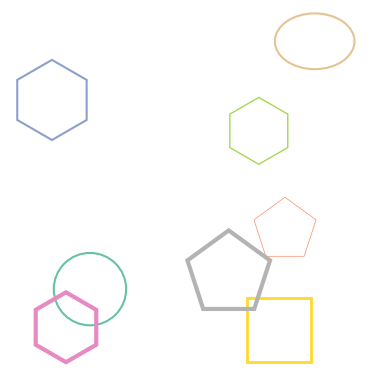[{"shape": "circle", "thickness": 1.5, "radius": 0.47, "center": [0.234, 0.249]}, {"shape": "pentagon", "thickness": 0.5, "radius": 0.42, "center": [0.74, 0.403]}, {"shape": "hexagon", "thickness": 1.5, "radius": 0.52, "center": [0.135, 0.74]}, {"shape": "hexagon", "thickness": 3, "radius": 0.45, "center": [0.171, 0.15]}, {"shape": "hexagon", "thickness": 1, "radius": 0.43, "center": [0.672, 0.66]}, {"shape": "square", "thickness": 2, "radius": 0.42, "center": [0.725, 0.143]}, {"shape": "oval", "thickness": 1.5, "radius": 0.52, "center": [0.817, 0.893]}, {"shape": "pentagon", "thickness": 3, "radius": 0.56, "center": [0.594, 0.289]}]